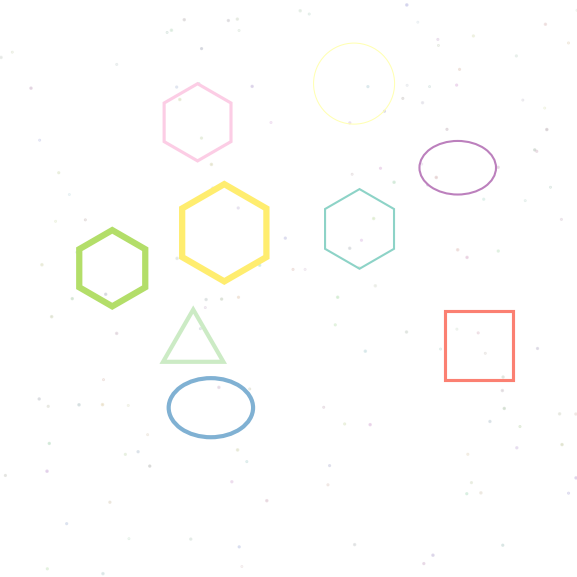[{"shape": "hexagon", "thickness": 1, "radius": 0.34, "center": [0.623, 0.603]}, {"shape": "circle", "thickness": 0.5, "radius": 0.35, "center": [0.613, 0.854]}, {"shape": "square", "thickness": 1.5, "radius": 0.3, "center": [0.829, 0.401]}, {"shape": "oval", "thickness": 2, "radius": 0.37, "center": [0.365, 0.293]}, {"shape": "hexagon", "thickness": 3, "radius": 0.33, "center": [0.194, 0.535]}, {"shape": "hexagon", "thickness": 1.5, "radius": 0.33, "center": [0.342, 0.787]}, {"shape": "oval", "thickness": 1, "radius": 0.33, "center": [0.793, 0.709]}, {"shape": "triangle", "thickness": 2, "radius": 0.3, "center": [0.335, 0.403]}, {"shape": "hexagon", "thickness": 3, "radius": 0.42, "center": [0.388, 0.596]}]